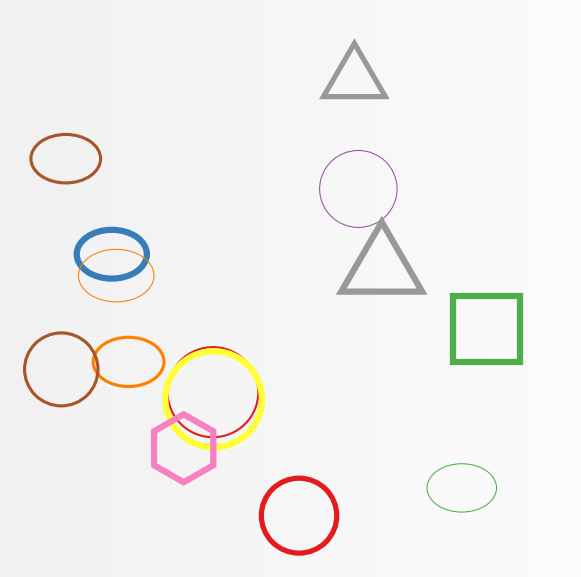[{"shape": "circle", "thickness": 1, "radius": 0.39, "center": [0.366, 0.32]}, {"shape": "circle", "thickness": 2.5, "radius": 0.32, "center": [0.515, 0.106]}, {"shape": "oval", "thickness": 3, "radius": 0.3, "center": [0.192, 0.559]}, {"shape": "square", "thickness": 3, "radius": 0.29, "center": [0.837, 0.429]}, {"shape": "oval", "thickness": 0.5, "radius": 0.3, "center": [0.795, 0.154]}, {"shape": "circle", "thickness": 0.5, "radius": 0.33, "center": [0.617, 0.672]}, {"shape": "oval", "thickness": 0.5, "radius": 0.33, "center": [0.2, 0.522]}, {"shape": "oval", "thickness": 1.5, "radius": 0.3, "center": [0.221, 0.372]}, {"shape": "circle", "thickness": 3, "radius": 0.42, "center": [0.368, 0.308]}, {"shape": "oval", "thickness": 1.5, "radius": 0.3, "center": [0.113, 0.724]}, {"shape": "circle", "thickness": 1.5, "radius": 0.32, "center": [0.105, 0.359]}, {"shape": "hexagon", "thickness": 3, "radius": 0.29, "center": [0.316, 0.223]}, {"shape": "triangle", "thickness": 3, "radius": 0.4, "center": [0.657, 0.534]}, {"shape": "triangle", "thickness": 2.5, "radius": 0.31, "center": [0.61, 0.863]}]